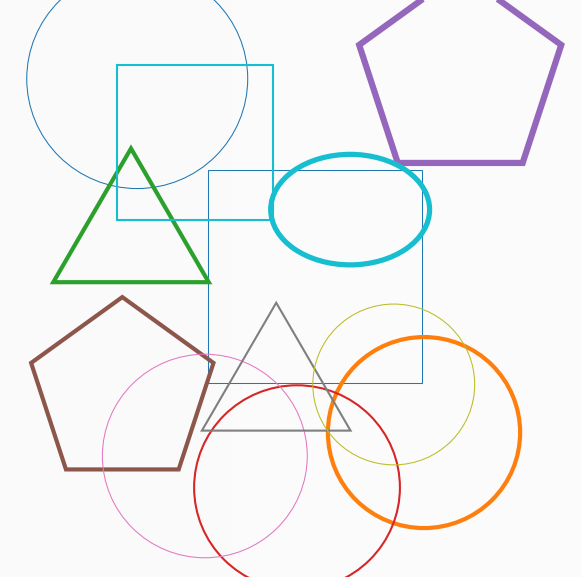[{"shape": "square", "thickness": 0.5, "radius": 0.92, "center": [0.543, 0.521]}, {"shape": "circle", "thickness": 0.5, "radius": 0.95, "center": [0.236, 0.863]}, {"shape": "circle", "thickness": 2, "radius": 0.83, "center": [0.729, 0.25]}, {"shape": "triangle", "thickness": 2, "radius": 0.77, "center": [0.225, 0.588]}, {"shape": "circle", "thickness": 1, "radius": 0.89, "center": [0.511, 0.155]}, {"shape": "pentagon", "thickness": 3, "radius": 0.91, "center": [0.792, 0.865]}, {"shape": "pentagon", "thickness": 2, "radius": 0.82, "center": [0.21, 0.32]}, {"shape": "circle", "thickness": 0.5, "radius": 0.88, "center": [0.352, 0.21]}, {"shape": "triangle", "thickness": 1, "radius": 0.74, "center": [0.475, 0.327]}, {"shape": "circle", "thickness": 0.5, "radius": 0.7, "center": [0.677, 0.333]}, {"shape": "square", "thickness": 1, "radius": 0.67, "center": [0.335, 0.752]}, {"shape": "oval", "thickness": 2.5, "radius": 0.68, "center": [0.602, 0.636]}]